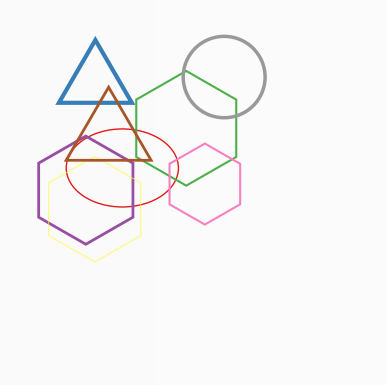[{"shape": "oval", "thickness": 1, "radius": 0.72, "center": [0.316, 0.564]}, {"shape": "triangle", "thickness": 3, "radius": 0.54, "center": [0.246, 0.787]}, {"shape": "hexagon", "thickness": 1.5, "radius": 0.74, "center": [0.481, 0.667]}, {"shape": "hexagon", "thickness": 2, "radius": 0.7, "center": [0.221, 0.506]}, {"shape": "hexagon", "thickness": 0.5, "radius": 0.69, "center": [0.245, 0.457]}, {"shape": "triangle", "thickness": 2, "radius": 0.63, "center": [0.28, 0.647]}, {"shape": "hexagon", "thickness": 1.5, "radius": 0.53, "center": [0.529, 0.522]}, {"shape": "circle", "thickness": 2.5, "radius": 0.53, "center": [0.578, 0.8]}]